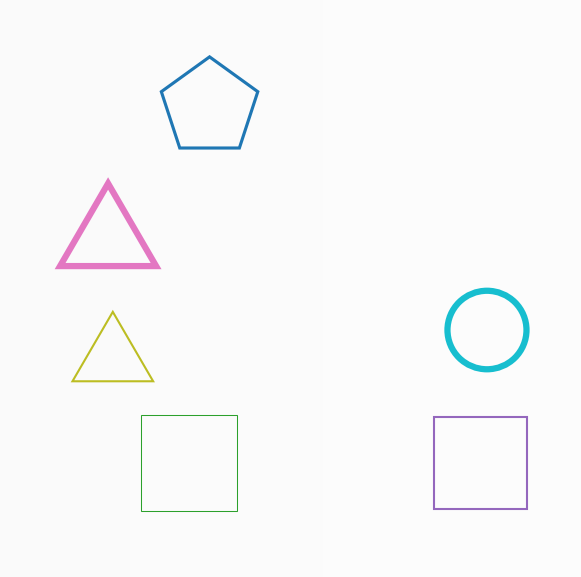[{"shape": "pentagon", "thickness": 1.5, "radius": 0.44, "center": [0.361, 0.813]}, {"shape": "square", "thickness": 0.5, "radius": 0.41, "center": [0.325, 0.197]}, {"shape": "square", "thickness": 1, "radius": 0.4, "center": [0.827, 0.198]}, {"shape": "triangle", "thickness": 3, "radius": 0.48, "center": [0.186, 0.586]}, {"shape": "triangle", "thickness": 1, "radius": 0.4, "center": [0.194, 0.379]}, {"shape": "circle", "thickness": 3, "radius": 0.34, "center": [0.838, 0.428]}]